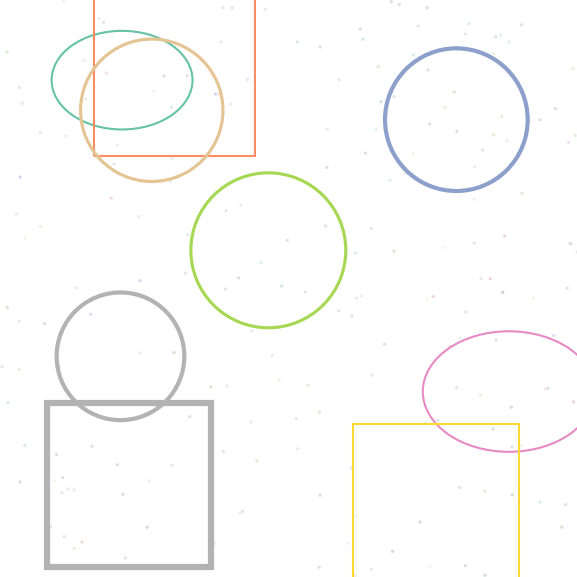[{"shape": "oval", "thickness": 1, "radius": 0.61, "center": [0.211, 0.86]}, {"shape": "square", "thickness": 1, "radius": 0.7, "center": [0.302, 0.868]}, {"shape": "circle", "thickness": 2, "radius": 0.62, "center": [0.79, 0.792]}, {"shape": "oval", "thickness": 1, "radius": 0.75, "center": [0.881, 0.321]}, {"shape": "circle", "thickness": 1.5, "radius": 0.67, "center": [0.465, 0.566]}, {"shape": "square", "thickness": 1, "radius": 0.72, "center": [0.755, 0.121]}, {"shape": "circle", "thickness": 1.5, "radius": 0.62, "center": [0.263, 0.808]}, {"shape": "square", "thickness": 3, "radius": 0.71, "center": [0.223, 0.159]}, {"shape": "circle", "thickness": 2, "radius": 0.55, "center": [0.209, 0.382]}]